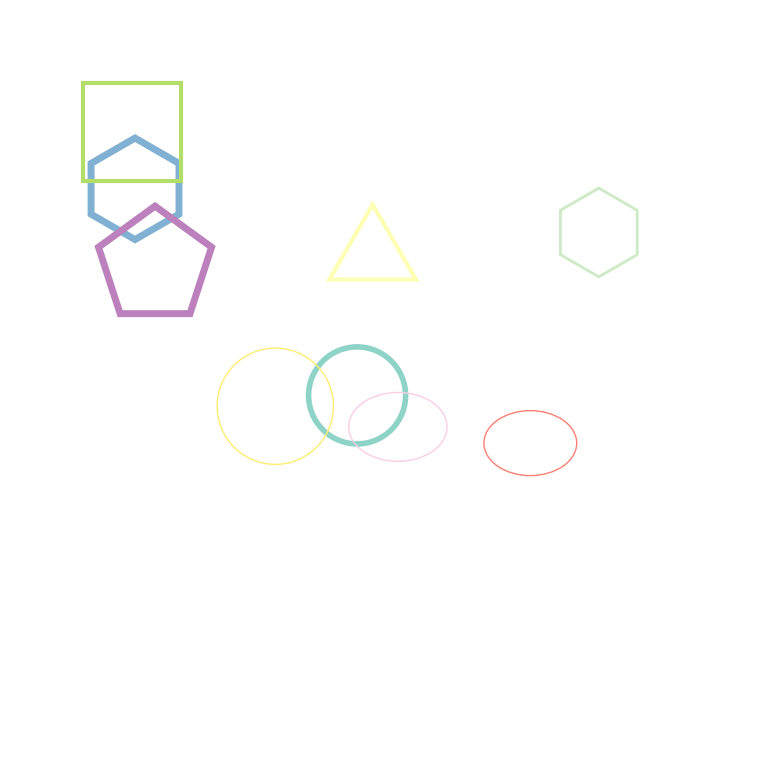[{"shape": "circle", "thickness": 2, "radius": 0.31, "center": [0.464, 0.487]}, {"shape": "triangle", "thickness": 1.5, "radius": 0.32, "center": [0.484, 0.669]}, {"shape": "oval", "thickness": 0.5, "radius": 0.3, "center": [0.689, 0.425]}, {"shape": "hexagon", "thickness": 2.5, "radius": 0.33, "center": [0.175, 0.755]}, {"shape": "square", "thickness": 1.5, "radius": 0.32, "center": [0.172, 0.828]}, {"shape": "oval", "thickness": 0.5, "radius": 0.32, "center": [0.517, 0.446]}, {"shape": "pentagon", "thickness": 2.5, "radius": 0.39, "center": [0.201, 0.655]}, {"shape": "hexagon", "thickness": 1, "radius": 0.29, "center": [0.778, 0.698]}, {"shape": "circle", "thickness": 0.5, "radius": 0.38, "center": [0.358, 0.472]}]